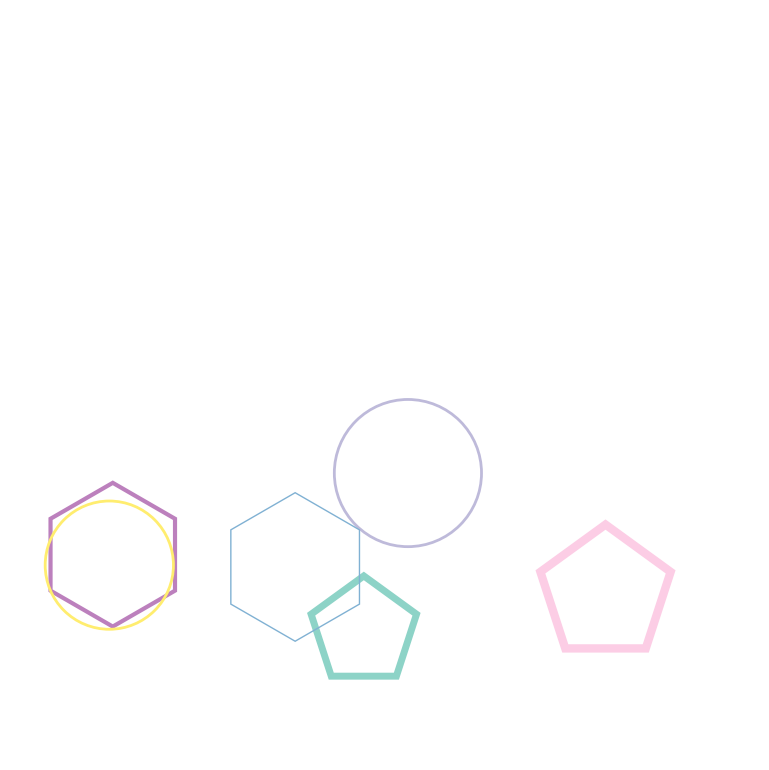[{"shape": "pentagon", "thickness": 2.5, "radius": 0.36, "center": [0.472, 0.18]}, {"shape": "circle", "thickness": 1, "radius": 0.48, "center": [0.53, 0.386]}, {"shape": "hexagon", "thickness": 0.5, "radius": 0.48, "center": [0.383, 0.264]}, {"shape": "pentagon", "thickness": 3, "radius": 0.44, "center": [0.786, 0.23]}, {"shape": "hexagon", "thickness": 1.5, "radius": 0.47, "center": [0.146, 0.28]}, {"shape": "circle", "thickness": 1, "radius": 0.42, "center": [0.142, 0.266]}]